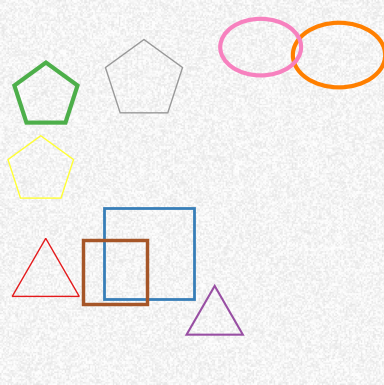[{"shape": "triangle", "thickness": 1, "radius": 0.5, "center": [0.119, 0.28]}, {"shape": "square", "thickness": 2, "radius": 0.59, "center": [0.387, 0.341]}, {"shape": "pentagon", "thickness": 3, "radius": 0.43, "center": [0.119, 0.751]}, {"shape": "triangle", "thickness": 1.5, "radius": 0.42, "center": [0.558, 0.173]}, {"shape": "oval", "thickness": 3, "radius": 0.6, "center": [0.881, 0.857]}, {"shape": "pentagon", "thickness": 1, "radius": 0.45, "center": [0.106, 0.558]}, {"shape": "square", "thickness": 2.5, "radius": 0.42, "center": [0.299, 0.293]}, {"shape": "oval", "thickness": 3, "radius": 0.53, "center": [0.677, 0.878]}, {"shape": "pentagon", "thickness": 1, "radius": 0.53, "center": [0.374, 0.792]}]